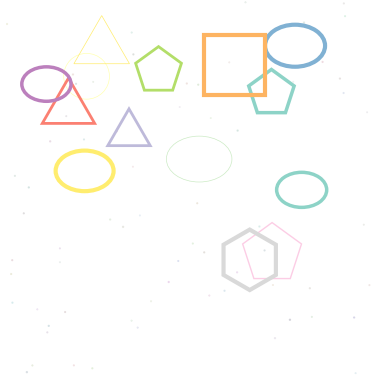[{"shape": "oval", "thickness": 2.5, "radius": 0.33, "center": [0.784, 0.507]}, {"shape": "pentagon", "thickness": 2.5, "radius": 0.31, "center": [0.705, 0.758]}, {"shape": "circle", "thickness": 0.5, "radius": 0.3, "center": [0.225, 0.802]}, {"shape": "triangle", "thickness": 2, "radius": 0.32, "center": [0.335, 0.654]}, {"shape": "triangle", "thickness": 2, "radius": 0.39, "center": [0.178, 0.719]}, {"shape": "oval", "thickness": 3, "radius": 0.39, "center": [0.766, 0.881]}, {"shape": "square", "thickness": 3, "radius": 0.39, "center": [0.609, 0.831]}, {"shape": "pentagon", "thickness": 2, "radius": 0.31, "center": [0.412, 0.816]}, {"shape": "pentagon", "thickness": 1, "radius": 0.4, "center": [0.707, 0.341]}, {"shape": "hexagon", "thickness": 3, "radius": 0.39, "center": [0.649, 0.325]}, {"shape": "oval", "thickness": 2.5, "radius": 0.32, "center": [0.121, 0.782]}, {"shape": "oval", "thickness": 0.5, "radius": 0.43, "center": [0.517, 0.587]}, {"shape": "oval", "thickness": 3, "radius": 0.38, "center": [0.22, 0.556]}, {"shape": "triangle", "thickness": 0.5, "radius": 0.42, "center": [0.264, 0.876]}]